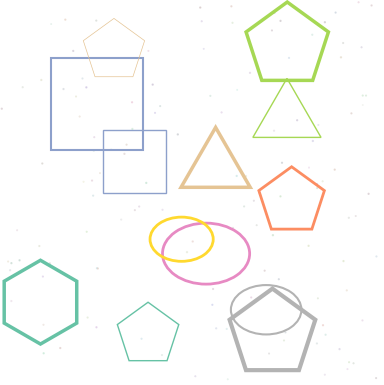[{"shape": "pentagon", "thickness": 1, "radius": 0.42, "center": [0.385, 0.131]}, {"shape": "hexagon", "thickness": 2.5, "radius": 0.54, "center": [0.105, 0.215]}, {"shape": "pentagon", "thickness": 2, "radius": 0.45, "center": [0.757, 0.477]}, {"shape": "square", "thickness": 1, "radius": 0.41, "center": [0.349, 0.579]}, {"shape": "square", "thickness": 1.5, "radius": 0.6, "center": [0.252, 0.731]}, {"shape": "oval", "thickness": 2, "radius": 0.57, "center": [0.535, 0.341]}, {"shape": "triangle", "thickness": 1, "radius": 0.51, "center": [0.745, 0.694]}, {"shape": "pentagon", "thickness": 2.5, "radius": 0.56, "center": [0.746, 0.882]}, {"shape": "oval", "thickness": 2, "radius": 0.41, "center": [0.472, 0.379]}, {"shape": "triangle", "thickness": 2.5, "radius": 0.52, "center": [0.56, 0.565]}, {"shape": "pentagon", "thickness": 0.5, "radius": 0.42, "center": [0.296, 0.868]}, {"shape": "oval", "thickness": 1.5, "radius": 0.46, "center": [0.691, 0.195]}, {"shape": "pentagon", "thickness": 3, "radius": 0.59, "center": [0.708, 0.133]}]